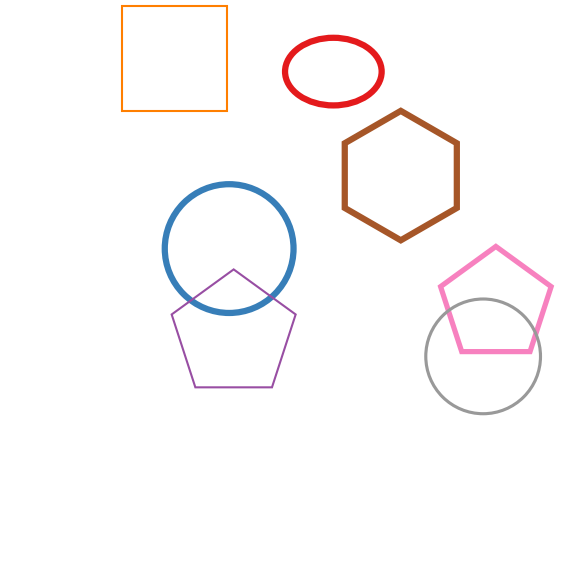[{"shape": "oval", "thickness": 3, "radius": 0.42, "center": [0.577, 0.875]}, {"shape": "circle", "thickness": 3, "radius": 0.56, "center": [0.397, 0.569]}, {"shape": "pentagon", "thickness": 1, "radius": 0.56, "center": [0.405, 0.42]}, {"shape": "square", "thickness": 1, "radius": 0.46, "center": [0.302, 0.898]}, {"shape": "hexagon", "thickness": 3, "radius": 0.56, "center": [0.694, 0.695]}, {"shape": "pentagon", "thickness": 2.5, "radius": 0.5, "center": [0.859, 0.472]}, {"shape": "circle", "thickness": 1.5, "radius": 0.5, "center": [0.837, 0.382]}]